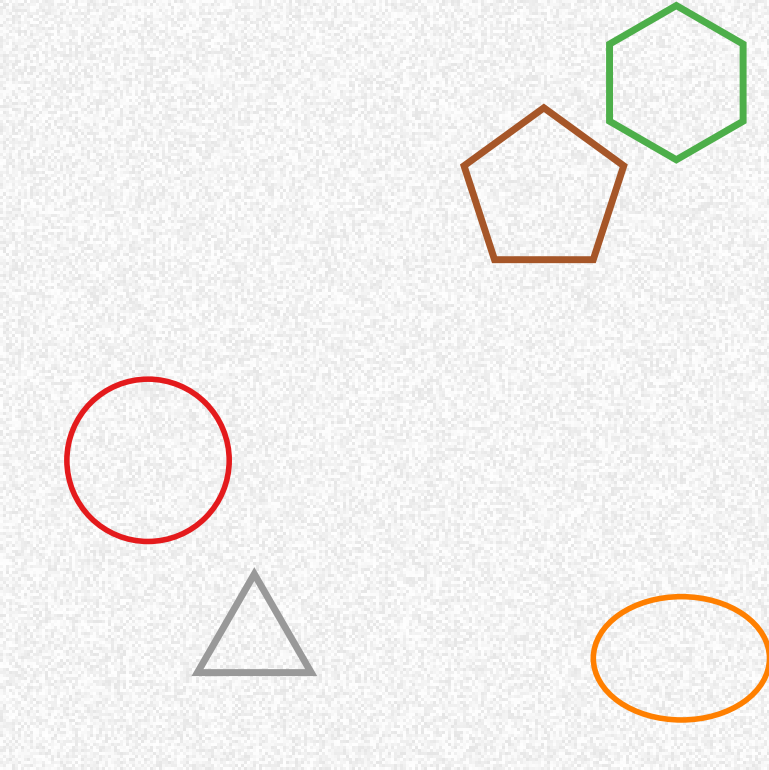[{"shape": "circle", "thickness": 2, "radius": 0.53, "center": [0.192, 0.402]}, {"shape": "hexagon", "thickness": 2.5, "radius": 0.5, "center": [0.878, 0.893]}, {"shape": "oval", "thickness": 2, "radius": 0.57, "center": [0.885, 0.145]}, {"shape": "pentagon", "thickness": 2.5, "radius": 0.55, "center": [0.706, 0.751]}, {"shape": "triangle", "thickness": 2.5, "radius": 0.43, "center": [0.33, 0.169]}]